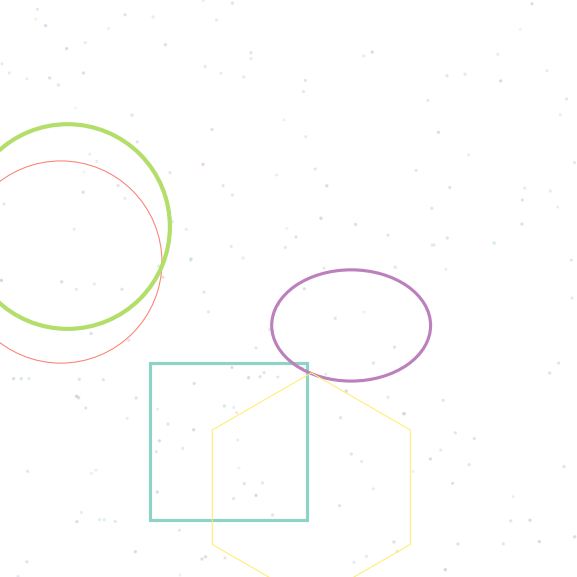[{"shape": "square", "thickness": 1.5, "radius": 0.68, "center": [0.396, 0.235]}, {"shape": "circle", "thickness": 0.5, "radius": 0.88, "center": [0.105, 0.545]}, {"shape": "circle", "thickness": 2, "radius": 0.89, "center": [0.117, 0.607]}, {"shape": "oval", "thickness": 1.5, "radius": 0.69, "center": [0.608, 0.436]}, {"shape": "hexagon", "thickness": 0.5, "radius": 0.99, "center": [0.539, 0.155]}]